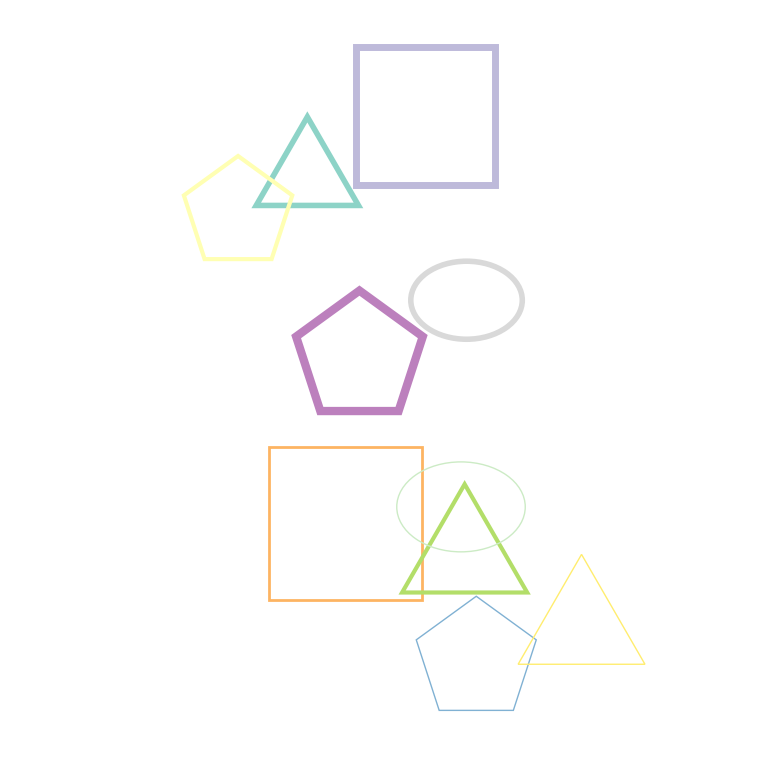[{"shape": "triangle", "thickness": 2, "radius": 0.38, "center": [0.399, 0.772]}, {"shape": "pentagon", "thickness": 1.5, "radius": 0.37, "center": [0.309, 0.723]}, {"shape": "square", "thickness": 2.5, "radius": 0.45, "center": [0.553, 0.85]}, {"shape": "pentagon", "thickness": 0.5, "radius": 0.41, "center": [0.619, 0.144]}, {"shape": "square", "thickness": 1, "radius": 0.5, "center": [0.449, 0.32]}, {"shape": "triangle", "thickness": 1.5, "radius": 0.47, "center": [0.603, 0.277]}, {"shape": "oval", "thickness": 2, "radius": 0.36, "center": [0.606, 0.61]}, {"shape": "pentagon", "thickness": 3, "radius": 0.43, "center": [0.467, 0.536]}, {"shape": "oval", "thickness": 0.5, "radius": 0.42, "center": [0.599, 0.342]}, {"shape": "triangle", "thickness": 0.5, "radius": 0.48, "center": [0.755, 0.185]}]